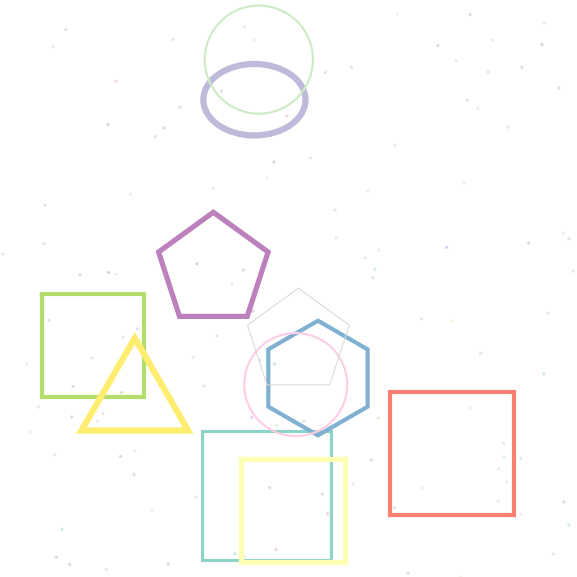[{"shape": "square", "thickness": 1.5, "radius": 0.56, "center": [0.461, 0.141]}, {"shape": "square", "thickness": 2.5, "radius": 0.45, "center": [0.507, 0.115]}, {"shape": "oval", "thickness": 3, "radius": 0.44, "center": [0.441, 0.826]}, {"shape": "square", "thickness": 2, "radius": 0.53, "center": [0.783, 0.214]}, {"shape": "hexagon", "thickness": 2, "radius": 0.5, "center": [0.551, 0.345]}, {"shape": "square", "thickness": 2, "radius": 0.44, "center": [0.161, 0.401]}, {"shape": "circle", "thickness": 1, "radius": 0.45, "center": [0.512, 0.333]}, {"shape": "pentagon", "thickness": 0.5, "radius": 0.46, "center": [0.517, 0.408]}, {"shape": "pentagon", "thickness": 2.5, "radius": 0.5, "center": [0.369, 0.532]}, {"shape": "circle", "thickness": 1, "radius": 0.47, "center": [0.448, 0.896]}, {"shape": "triangle", "thickness": 3, "radius": 0.53, "center": [0.233, 0.307]}]